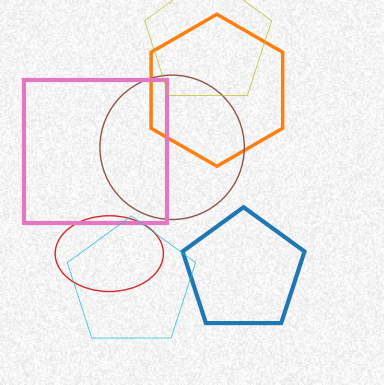[{"shape": "pentagon", "thickness": 3, "radius": 0.83, "center": [0.633, 0.295]}, {"shape": "hexagon", "thickness": 2.5, "radius": 0.99, "center": [0.563, 0.766]}, {"shape": "oval", "thickness": 1, "radius": 0.7, "center": [0.284, 0.341]}, {"shape": "circle", "thickness": 1, "radius": 0.94, "center": [0.447, 0.617]}, {"shape": "square", "thickness": 3, "radius": 0.93, "center": [0.248, 0.605]}, {"shape": "pentagon", "thickness": 0.5, "radius": 0.87, "center": [0.541, 0.893]}, {"shape": "pentagon", "thickness": 0.5, "radius": 0.88, "center": [0.341, 0.264]}]